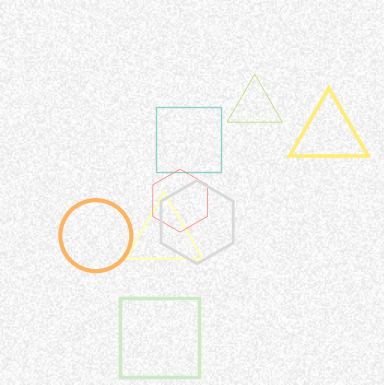[{"shape": "square", "thickness": 1, "radius": 0.42, "center": [0.488, 0.637]}, {"shape": "triangle", "thickness": 1.5, "radius": 0.57, "center": [0.426, 0.386]}, {"shape": "hexagon", "thickness": 0.5, "radius": 0.41, "center": [0.468, 0.479]}, {"shape": "circle", "thickness": 3, "radius": 0.46, "center": [0.249, 0.388]}, {"shape": "triangle", "thickness": 0.5, "radius": 0.41, "center": [0.661, 0.724]}, {"shape": "hexagon", "thickness": 2, "radius": 0.54, "center": [0.512, 0.423]}, {"shape": "square", "thickness": 2.5, "radius": 0.51, "center": [0.413, 0.123]}, {"shape": "triangle", "thickness": 2.5, "radius": 0.59, "center": [0.854, 0.654]}]